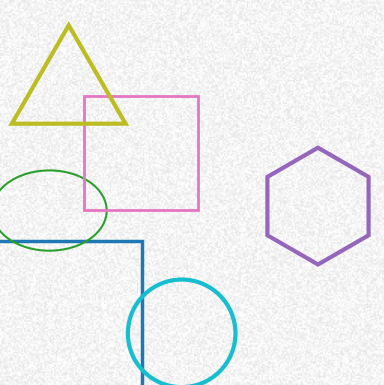[{"shape": "square", "thickness": 2.5, "radius": 1.0, "center": [0.171, 0.176]}, {"shape": "oval", "thickness": 1.5, "radius": 0.74, "center": [0.128, 0.453]}, {"shape": "hexagon", "thickness": 3, "radius": 0.76, "center": [0.826, 0.465]}, {"shape": "square", "thickness": 2, "radius": 0.74, "center": [0.366, 0.603]}, {"shape": "triangle", "thickness": 3, "radius": 0.85, "center": [0.178, 0.764]}, {"shape": "circle", "thickness": 3, "radius": 0.7, "center": [0.472, 0.134]}]